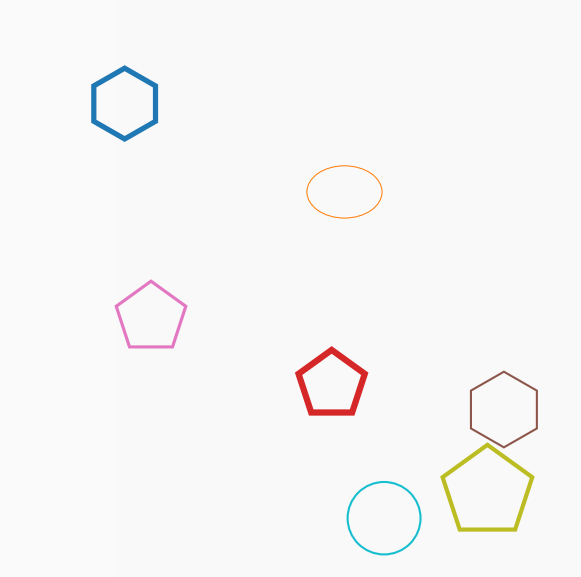[{"shape": "hexagon", "thickness": 2.5, "radius": 0.31, "center": [0.214, 0.82]}, {"shape": "oval", "thickness": 0.5, "radius": 0.32, "center": [0.593, 0.667]}, {"shape": "pentagon", "thickness": 3, "radius": 0.3, "center": [0.571, 0.333]}, {"shape": "hexagon", "thickness": 1, "radius": 0.33, "center": [0.867, 0.29]}, {"shape": "pentagon", "thickness": 1.5, "radius": 0.31, "center": [0.26, 0.449]}, {"shape": "pentagon", "thickness": 2, "radius": 0.41, "center": [0.839, 0.148]}, {"shape": "circle", "thickness": 1, "radius": 0.31, "center": [0.661, 0.102]}]